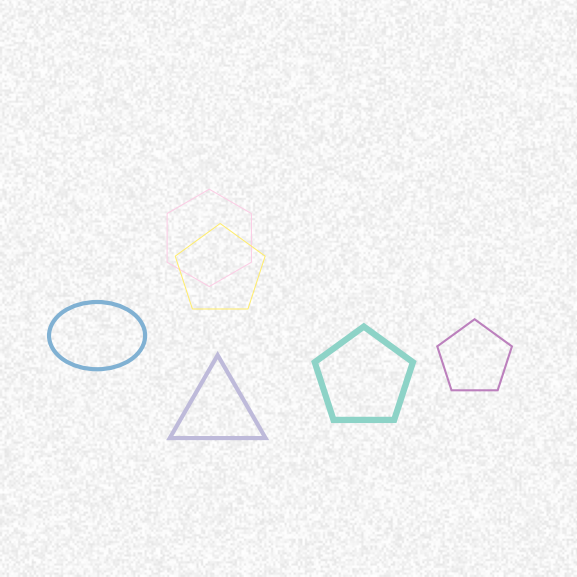[{"shape": "pentagon", "thickness": 3, "radius": 0.45, "center": [0.63, 0.344]}, {"shape": "triangle", "thickness": 2, "radius": 0.48, "center": [0.377, 0.288]}, {"shape": "oval", "thickness": 2, "radius": 0.42, "center": [0.168, 0.418]}, {"shape": "hexagon", "thickness": 0.5, "radius": 0.42, "center": [0.362, 0.587]}, {"shape": "pentagon", "thickness": 1, "radius": 0.34, "center": [0.822, 0.378]}, {"shape": "pentagon", "thickness": 0.5, "radius": 0.41, "center": [0.381, 0.53]}]